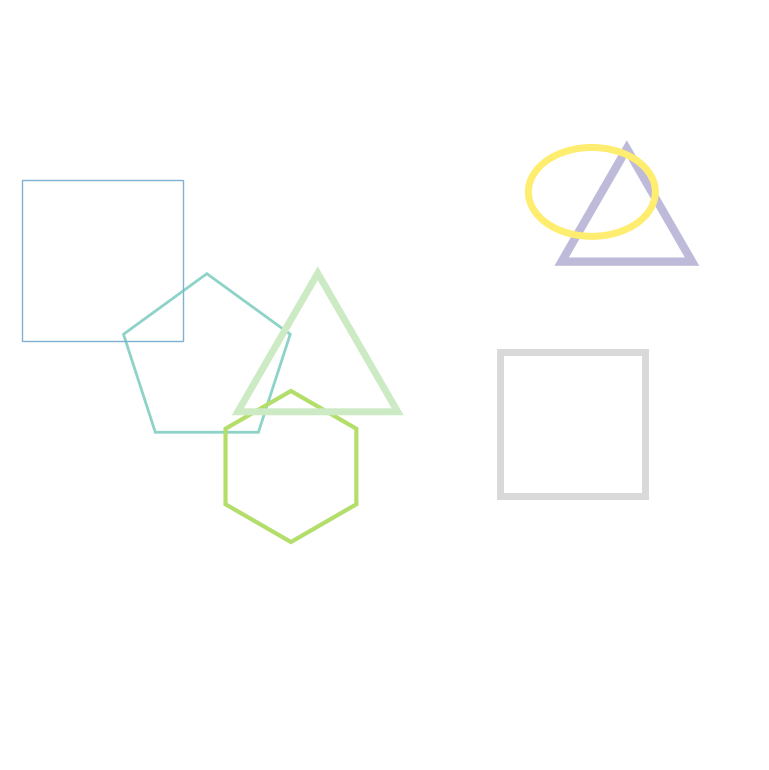[{"shape": "pentagon", "thickness": 1, "radius": 0.57, "center": [0.269, 0.531]}, {"shape": "triangle", "thickness": 3, "radius": 0.49, "center": [0.814, 0.709]}, {"shape": "square", "thickness": 0.5, "radius": 0.52, "center": [0.133, 0.661]}, {"shape": "hexagon", "thickness": 1.5, "radius": 0.49, "center": [0.378, 0.394]}, {"shape": "square", "thickness": 2.5, "radius": 0.47, "center": [0.743, 0.449]}, {"shape": "triangle", "thickness": 2.5, "radius": 0.6, "center": [0.413, 0.525]}, {"shape": "oval", "thickness": 2.5, "radius": 0.41, "center": [0.769, 0.751]}]